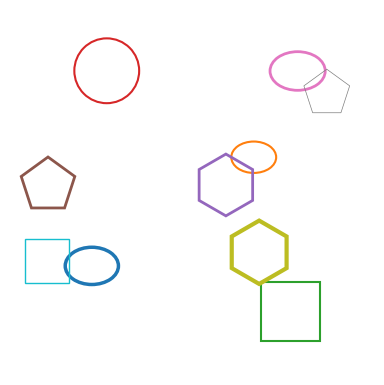[{"shape": "oval", "thickness": 2.5, "radius": 0.35, "center": [0.239, 0.309]}, {"shape": "oval", "thickness": 1.5, "radius": 0.29, "center": [0.659, 0.592]}, {"shape": "square", "thickness": 1.5, "radius": 0.38, "center": [0.755, 0.192]}, {"shape": "circle", "thickness": 1.5, "radius": 0.42, "center": [0.277, 0.816]}, {"shape": "hexagon", "thickness": 2, "radius": 0.4, "center": [0.587, 0.52]}, {"shape": "pentagon", "thickness": 2, "radius": 0.37, "center": [0.125, 0.519]}, {"shape": "oval", "thickness": 2, "radius": 0.36, "center": [0.773, 0.816]}, {"shape": "pentagon", "thickness": 0.5, "radius": 0.31, "center": [0.849, 0.758]}, {"shape": "hexagon", "thickness": 3, "radius": 0.41, "center": [0.673, 0.345]}, {"shape": "square", "thickness": 1, "radius": 0.29, "center": [0.122, 0.321]}]